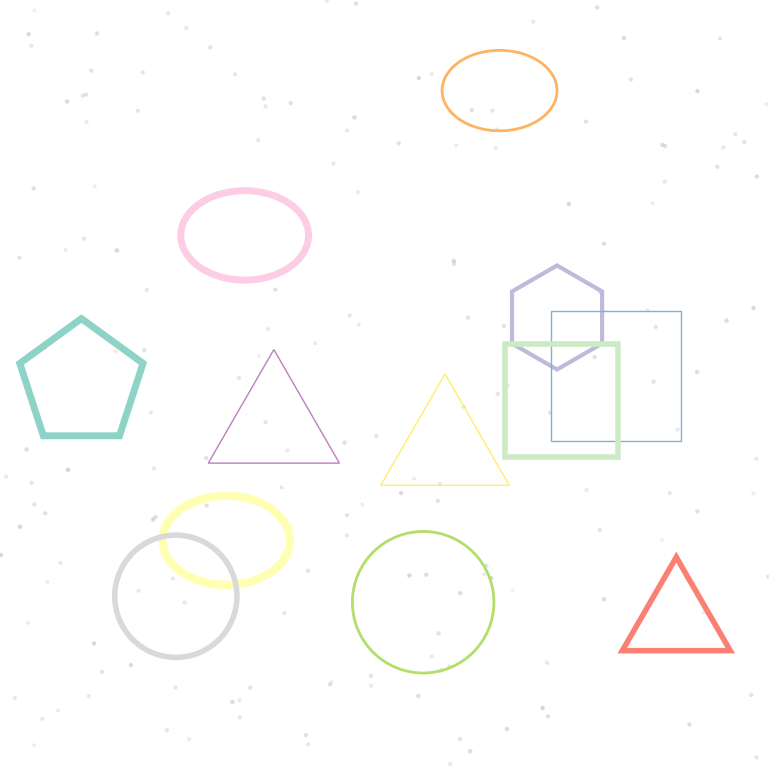[{"shape": "pentagon", "thickness": 2.5, "radius": 0.42, "center": [0.106, 0.502]}, {"shape": "oval", "thickness": 3, "radius": 0.41, "center": [0.294, 0.298]}, {"shape": "hexagon", "thickness": 1.5, "radius": 0.34, "center": [0.723, 0.588]}, {"shape": "triangle", "thickness": 2, "radius": 0.4, "center": [0.878, 0.195]}, {"shape": "square", "thickness": 0.5, "radius": 0.42, "center": [0.8, 0.511]}, {"shape": "oval", "thickness": 1, "radius": 0.37, "center": [0.649, 0.882]}, {"shape": "circle", "thickness": 1, "radius": 0.46, "center": [0.55, 0.218]}, {"shape": "oval", "thickness": 2.5, "radius": 0.41, "center": [0.318, 0.694]}, {"shape": "circle", "thickness": 2, "radius": 0.4, "center": [0.228, 0.226]}, {"shape": "triangle", "thickness": 0.5, "radius": 0.49, "center": [0.356, 0.448]}, {"shape": "square", "thickness": 2, "radius": 0.37, "center": [0.729, 0.48]}, {"shape": "triangle", "thickness": 0.5, "radius": 0.48, "center": [0.578, 0.418]}]